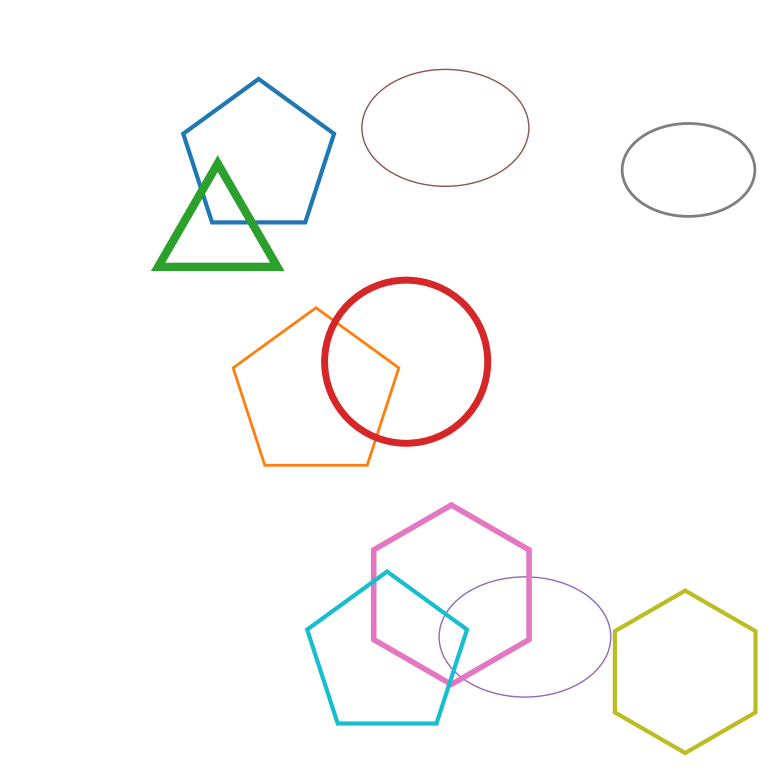[{"shape": "pentagon", "thickness": 1.5, "radius": 0.51, "center": [0.336, 0.794]}, {"shape": "pentagon", "thickness": 1, "radius": 0.57, "center": [0.41, 0.487]}, {"shape": "triangle", "thickness": 3, "radius": 0.45, "center": [0.283, 0.698]}, {"shape": "circle", "thickness": 2.5, "radius": 0.53, "center": [0.527, 0.53]}, {"shape": "oval", "thickness": 0.5, "radius": 0.56, "center": [0.682, 0.173]}, {"shape": "oval", "thickness": 0.5, "radius": 0.54, "center": [0.578, 0.834]}, {"shape": "hexagon", "thickness": 2, "radius": 0.58, "center": [0.586, 0.228]}, {"shape": "oval", "thickness": 1, "radius": 0.43, "center": [0.894, 0.779]}, {"shape": "hexagon", "thickness": 1.5, "radius": 0.53, "center": [0.89, 0.128]}, {"shape": "pentagon", "thickness": 1.5, "radius": 0.55, "center": [0.503, 0.149]}]